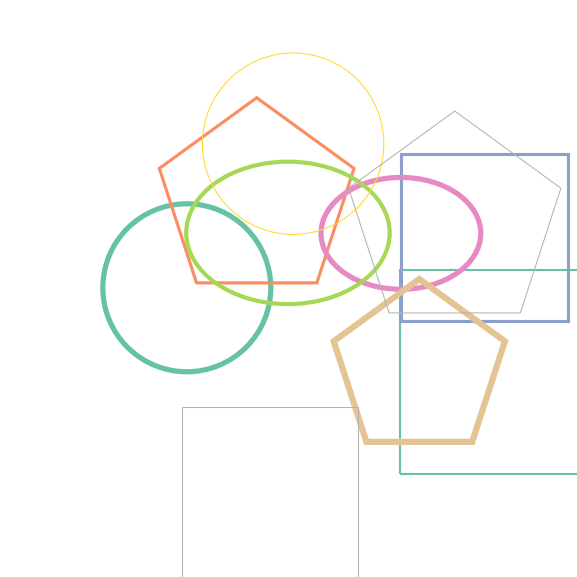[{"shape": "circle", "thickness": 2.5, "radius": 0.73, "center": [0.323, 0.501]}, {"shape": "square", "thickness": 1, "radius": 0.88, "center": [0.869, 0.356]}, {"shape": "pentagon", "thickness": 1.5, "radius": 0.89, "center": [0.444, 0.653]}, {"shape": "square", "thickness": 1.5, "radius": 0.72, "center": [0.84, 0.588]}, {"shape": "oval", "thickness": 2.5, "radius": 0.69, "center": [0.694, 0.595]}, {"shape": "oval", "thickness": 2, "radius": 0.88, "center": [0.499, 0.596]}, {"shape": "circle", "thickness": 0.5, "radius": 0.79, "center": [0.508, 0.75]}, {"shape": "pentagon", "thickness": 3, "radius": 0.78, "center": [0.726, 0.36]}, {"shape": "square", "thickness": 0.5, "radius": 0.76, "center": [0.467, 0.143]}, {"shape": "pentagon", "thickness": 0.5, "radius": 0.97, "center": [0.787, 0.614]}]